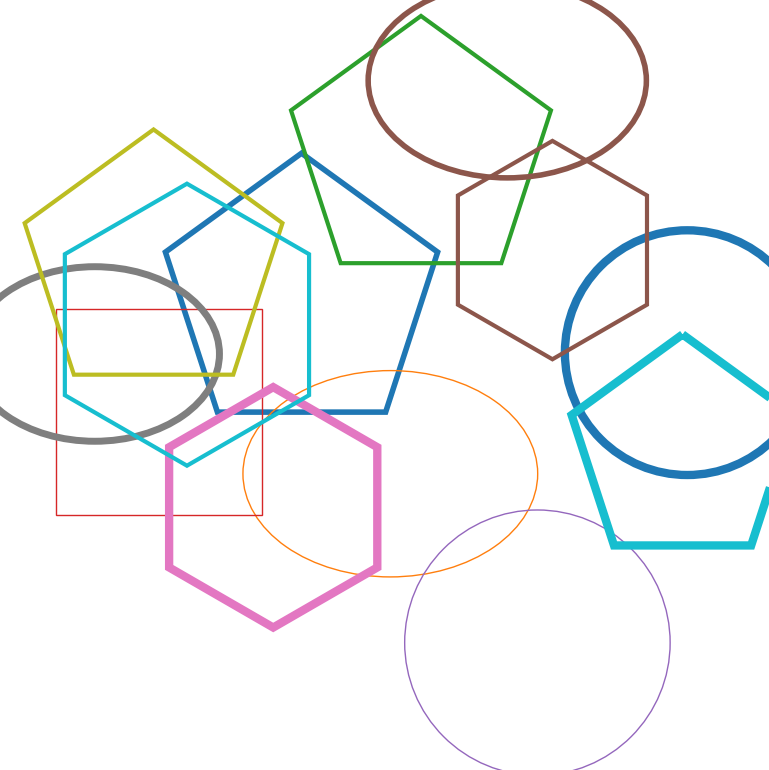[{"shape": "circle", "thickness": 3, "radius": 0.79, "center": [0.893, 0.542]}, {"shape": "pentagon", "thickness": 2, "radius": 0.93, "center": [0.392, 0.615]}, {"shape": "oval", "thickness": 0.5, "radius": 0.96, "center": [0.507, 0.385]}, {"shape": "pentagon", "thickness": 1.5, "radius": 0.89, "center": [0.547, 0.802]}, {"shape": "square", "thickness": 0.5, "radius": 0.67, "center": [0.207, 0.465]}, {"shape": "circle", "thickness": 0.5, "radius": 0.86, "center": [0.698, 0.165]}, {"shape": "hexagon", "thickness": 1.5, "radius": 0.71, "center": [0.717, 0.675]}, {"shape": "oval", "thickness": 2, "radius": 0.9, "center": [0.659, 0.895]}, {"shape": "hexagon", "thickness": 3, "radius": 0.78, "center": [0.355, 0.341]}, {"shape": "oval", "thickness": 2.5, "radius": 0.81, "center": [0.123, 0.54]}, {"shape": "pentagon", "thickness": 1.5, "radius": 0.88, "center": [0.199, 0.656]}, {"shape": "pentagon", "thickness": 3, "radius": 0.76, "center": [0.886, 0.414]}, {"shape": "hexagon", "thickness": 1.5, "radius": 0.92, "center": [0.243, 0.578]}]